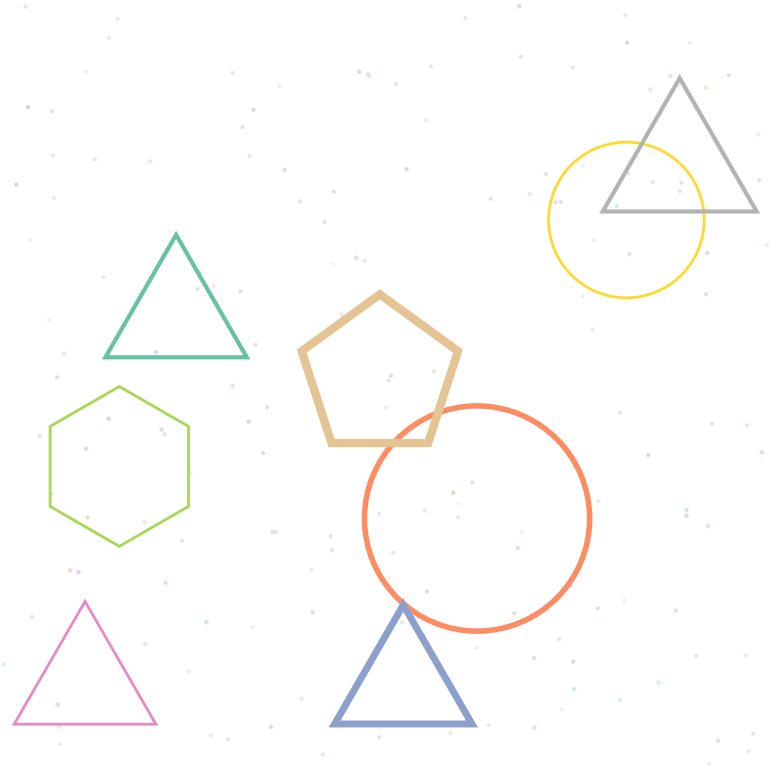[{"shape": "triangle", "thickness": 1.5, "radius": 0.53, "center": [0.229, 0.589]}, {"shape": "circle", "thickness": 2, "radius": 0.73, "center": [0.62, 0.327]}, {"shape": "triangle", "thickness": 2.5, "radius": 0.51, "center": [0.524, 0.111]}, {"shape": "triangle", "thickness": 1, "radius": 0.53, "center": [0.11, 0.113]}, {"shape": "hexagon", "thickness": 1, "radius": 0.52, "center": [0.155, 0.394]}, {"shape": "circle", "thickness": 1, "radius": 0.51, "center": [0.813, 0.714]}, {"shape": "pentagon", "thickness": 3, "radius": 0.53, "center": [0.493, 0.511]}, {"shape": "triangle", "thickness": 1.5, "radius": 0.58, "center": [0.883, 0.783]}]